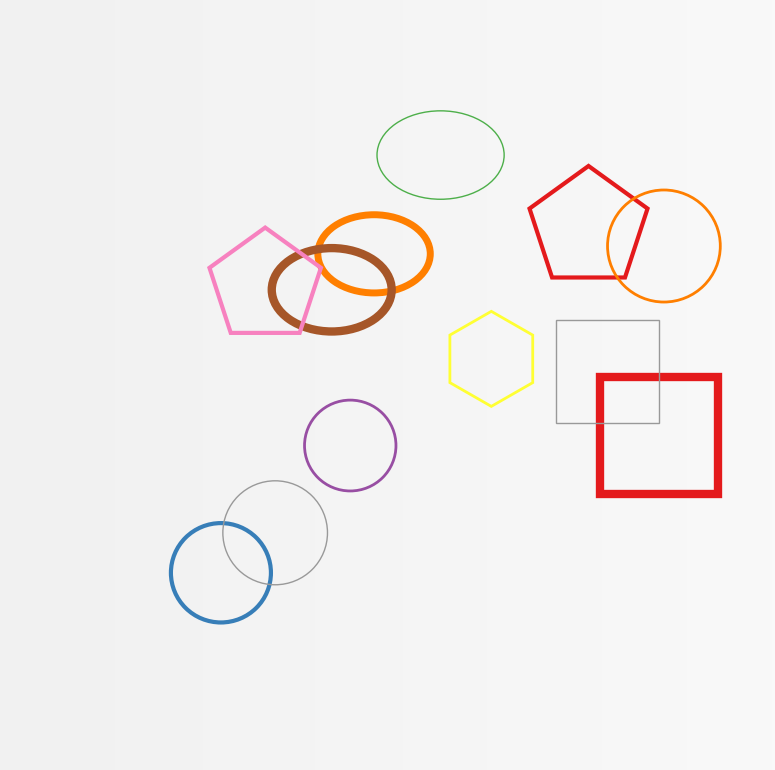[{"shape": "pentagon", "thickness": 1.5, "radius": 0.4, "center": [0.759, 0.704]}, {"shape": "square", "thickness": 3, "radius": 0.38, "center": [0.85, 0.435]}, {"shape": "circle", "thickness": 1.5, "radius": 0.32, "center": [0.285, 0.256]}, {"shape": "oval", "thickness": 0.5, "radius": 0.41, "center": [0.568, 0.799]}, {"shape": "circle", "thickness": 1, "radius": 0.29, "center": [0.452, 0.421]}, {"shape": "oval", "thickness": 2.5, "radius": 0.36, "center": [0.483, 0.67]}, {"shape": "circle", "thickness": 1, "radius": 0.36, "center": [0.857, 0.681]}, {"shape": "hexagon", "thickness": 1, "radius": 0.31, "center": [0.634, 0.534]}, {"shape": "oval", "thickness": 3, "radius": 0.39, "center": [0.428, 0.624]}, {"shape": "pentagon", "thickness": 1.5, "radius": 0.38, "center": [0.342, 0.629]}, {"shape": "square", "thickness": 0.5, "radius": 0.33, "center": [0.784, 0.517]}, {"shape": "circle", "thickness": 0.5, "radius": 0.34, "center": [0.355, 0.308]}]